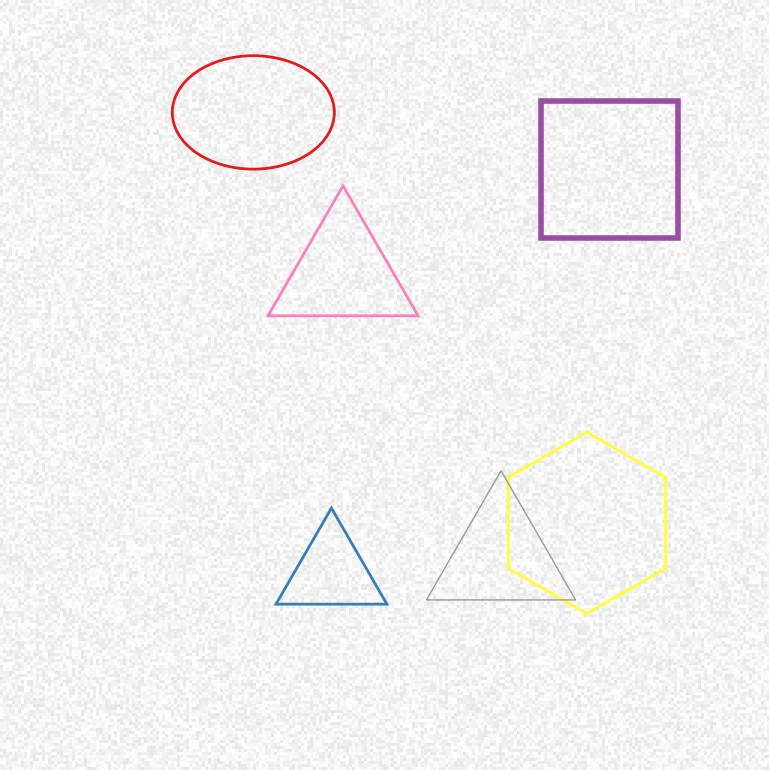[{"shape": "oval", "thickness": 1, "radius": 0.53, "center": [0.329, 0.854]}, {"shape": "triangle", "thickness": 1, "radius": 0.42, "center": [0.43, 0.257]}, {"shape": "square", "thickness": 2, "radius": 0.44, "center": [0.791, 0.779]}, {"shape": "hexagon", "thickness": 1, "radius": 0.59, "center": [0.762, 0.321]}, {"shape": "triangle", "thickness": 1, "radius": 0.56, "center": [0.445, 0.646]}, {"shape": "triangle", "thickness": 0.5, "radius": 0.56, "center": [0.651, 0.277]}]